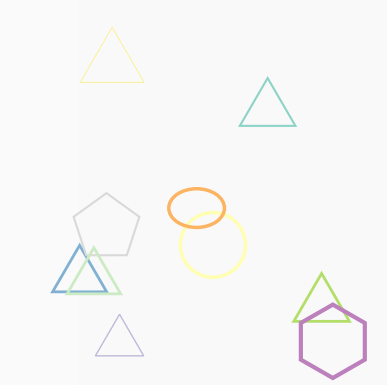[{"shape": "triangle", "thickness": 1.5, "radius": 0.41, "center": [0.691, 0.714]}, {"shape": "circle", "thickness": 2.5, "radius": 0.42, "center": [0.55, 0.364]}, {"shape": "triangle", "thickness": 1, "radius": 0.36, "center": [0.308, 0.112]}, {"shape": "triangle", "thickness": 2, "radius": 0.4, "center": [0.206, 0.282]}, {"shape": "oval", "thickness": 2.5, "radius": 0.36, "center": [0.507, 0.459]}, {"shape": "triangle", "thickness": 2, "radius": 0.41, "center": [0.83, 0.207]}, {"shape": "pentagon", "thickness": 1.5, "radius": 0.45, "center": [0.275, 0.409]}, {"shape": "hexagon", "thickness": 3, "radius": 0.48, "center": [0.859, 0.113]}, {"shape": "triangle", "thickness": 2, "radius": 0.4, "center": [0.242, 0.277]}, {"shape": "triangle", "thickness": 0.5, "radius": 0.48, "center": [0.289, 0.834]}]